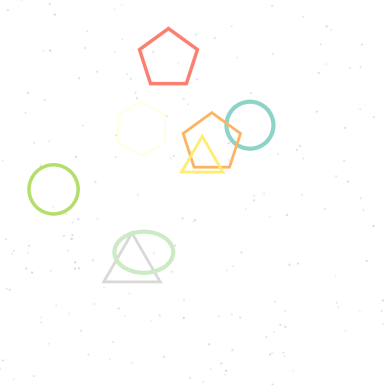[{"shape": "circle", "thickness": 3, "radius": 0.31, "center": [0.649, 0.675]}, {"shape": "hexagon", "thickness": 0.5, "radius": 0.35, "center": [0.368, 0.666]}, {"shape": "pentagon", "thickness": 2.5, "radius": 0.4, "center": [0.438, 0.847]}, {"shape": "pentagon", "thickness": 2, "radius": 0.39, "center": [0.55, 0.629]}, {"shape": "circle", "thickness": 2.5, "radius": 0.32, "center": [0.139, 0.508]}, {"shape": "triangle", "thickness": 2, "radius": 0.42, "center": [0.343, 0.31]}, {"shape": "oval", "thickness": 3, "radius": 0.38, "center": [0.374, 0.345]}, {"shape": "triangle", "thickness": 2, "radius": 0.31, "center": [0.525, 0.584]}]